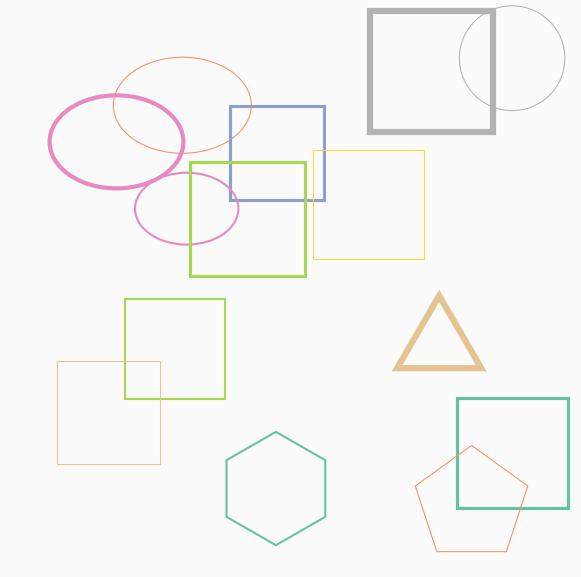[{"shape": "hexagon", "thickness": 1, "radius": 0.49, "center": [0.475, 0.153]}, {"shape": "square", "thickness": 1.5, "radius": 0.48, "center": [0.881, 0.214]}, {"shape": "pentagon", "thickness": 0.5, "radius": 0.51, "center": [0.811, 0.126]}, {"shape": "oval", "thickness": 0.5, "radius": 0.59, "center": [0.314, 0.817]}, {"shape": "square", "thickness": 1.5, "radius": 0.41, "center": [0.477, 0.735]}, {"shape": "oval", "thickness": 1, "radius": 0.44, "center": [0.321, 0.638]}, {"shape": "oval", "thickness": 2, "radius": 0.58, "center": [0.2, 0.753]}, {"shape": "square", "thickness": 1.5, "radius": 0.5, "center": [0.426, 0.62]}, {"shape": "square", "thickness": 1, "radius": 0.43, "center": [0.301, 0.394]}, {"shape": "square", "thickness": 0.5, "radius": 0.47, "center": [0.634, 0.645]}, {"shape": "triangle", "thickness": 3, "radius": 0.42, "center": [0.756, 0.403]}, {"shape": "square", "thickness": 0.5, "radius": 0.44, "center": [0.187, 0.285]}, {"shape": "circle", "thickness": 0.5, "radius": 0.45, "center": [0.881, 0.898]}, {"shape": "square", "thickness": 3, "radius": 0.53, "center": [0.742, 0.875]}]